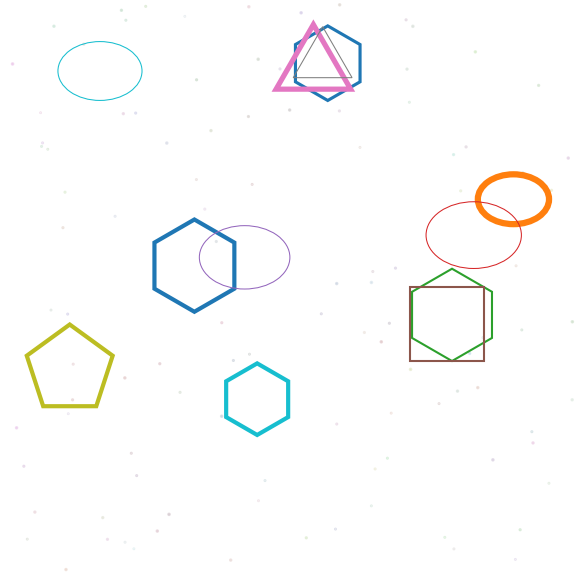[{"shape": "hexagon", "thickness": 1.5, "radius": 0.32, "center": [0.568, 0.89]}, {"shape": "hexagon", "thickness": 2, "radius": 0.4, "center": [0.337, 0.539]}, {"shape": "oval", "thickness": 3, "radius": 0.31, "center": [0.889, 0.654]}, {"shape": "hexagon", "thickness": 1, "radius": 0.4, "center": [0.783, 0.454]}, {"shape": "oval", "thickness": 0.5, "radius": 0.41, "center": [0.82, 0.592]}, {"shape": "oval", "thickness": 0.5, "radius": 0.39, "center": [0.424, 0.554]}, {"shape": "square", "thickness": 1, "radius": 0.32, "center": [0.774, 0.438]}, {"shape": "triangle", "thickness": 2.5, "radius": 0.37, "center": [0.543, 0.882]}, {"shape": "triangle", "thickness": 0.5, "radius": 0.29, "center": [0.559, 0.894]}, {"shape": "pentagon", "thickness": 2, "radius": 0.39, "center": [0.121, 0.359]}, {"shape": "oval", "thickness": 0.5, "radius": 0.36, "center": [0.173, 0.876]}, {"shape": "hexagon", "thickness": 2, "radius": 0.31, "center": [0.445, 0.308]}]